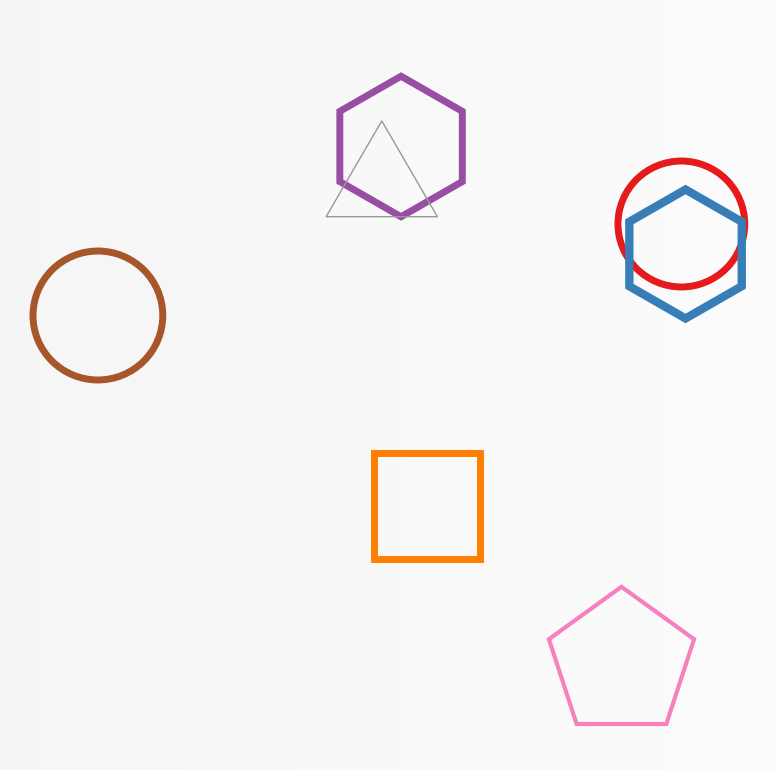[{"shape": "circle", "thickness": 2.5, "radius": 0.41, "center": [0.879, 0.709]}, {"shape": "hexagon", "thickness": 3, "radius": 0.42, "center": [0.885, 0.67]}, {"shape": "hexagon", "thickness": 2.5, "radius": 0.46, "center": [0.517, 0.81]}, {"shape": "square", "thickness": 2.5, "radius": 0.34, "center": [0.551, 0.343]}, {"shape": "circle", "thickness": 2.5, "radius": 0.42, "center": [0.126, 0.59]}, {"shape": "pentagon", "thickness": 1.5, "radius": 0.49, "center": [0.802, 0.139]}, {"shape": "triangle", "thickness": 0.5, "radius": 0.41, "center": [0.493, 0.76]}]